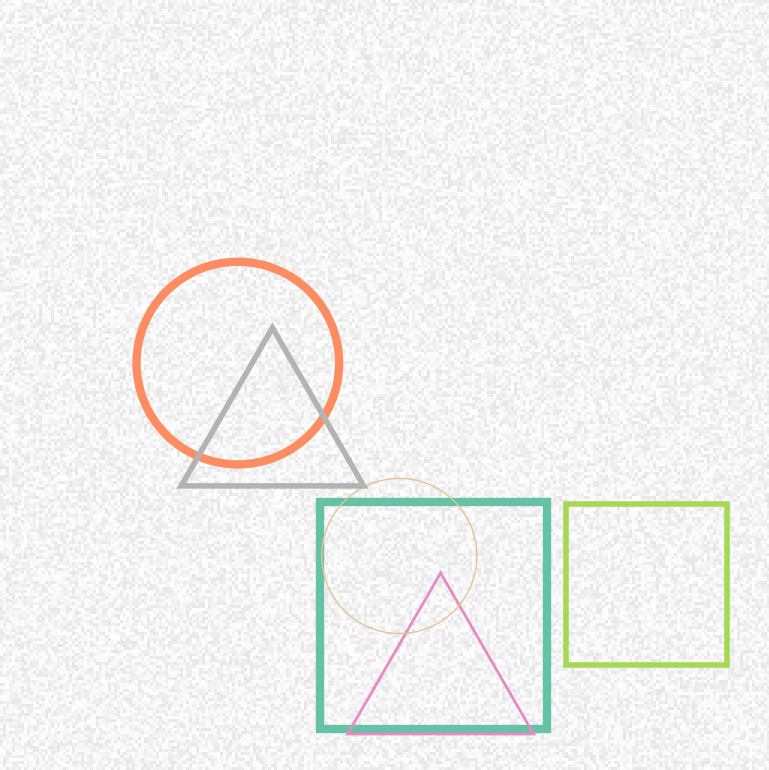[{"shape": "square", "thickness": 3, "radius": 0.74, "center": [0.563, 0.201]}, {"shape": "circle", "thickness": 3, "radius": 0.66, "center": [0.309, 0.528]}, {"shape": "triangle", "thickness": 1, "radius": 0.7, "center": [0.572, 0.116]}, {"shape": "square", "thickness": 2, "radius": 0.52, "center": [0.84, 0.241]}, {"shape": "circle", "thickness": 0.5, "radius": 0.5, "center": [0.519, 0.278]}, {"shape": "triangle", "thickness": 2, "radius": 0.68, "center": [0.354, 0.437]}]